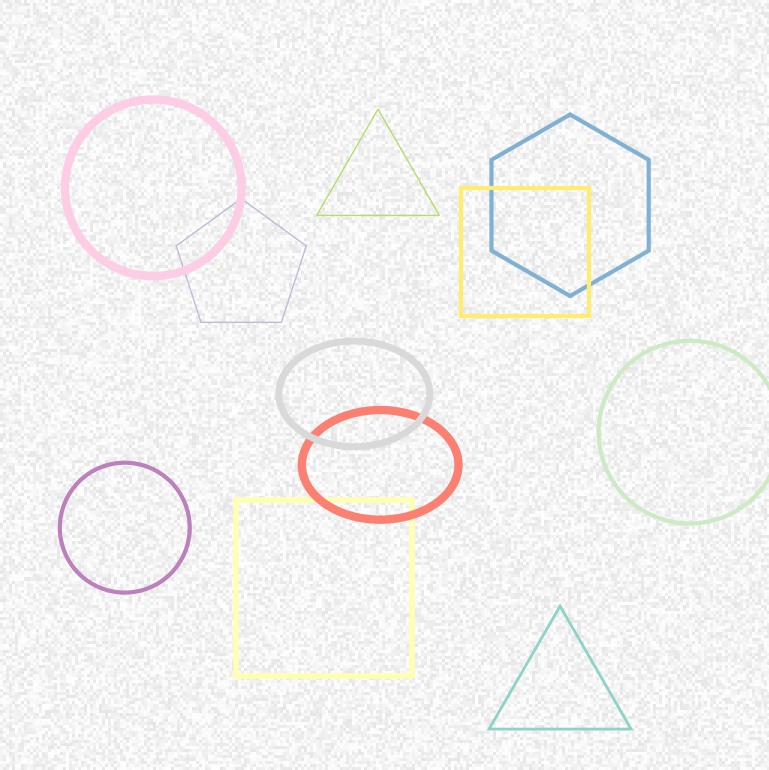[{"shape": "triangle", "thickness": 1, "radius": 0.53, "center": [0.727, 0.106]}, {"shape": "square", "thickness": 2, "radius": 0.57, "center": [0.421, 0.236]}, {"shape": "pentagon", "thickness": 0.5, "radius": 0.44, "center": [0.313, 0.653]}, {"shape": "oval", "thickness": 3, "radius": 0.51, "center": [0.494, 0.396]}, {"shape": "hexagon", "thickness": 1.5, "radius": 0.59, "center": [0.74, 0.733]}, {"shape": "triangle", "thickness": 0.5, "radius": 0.46, "center": [0.491, 0.766]}, {"shape": "circle", "thickness": 3, "radius": 0.57, "center": [0.199, 0.756]}, {"shape": "oval", "thickness": 2.5, "radius": 0.49, "center": [0.46, 0.488]}, {"shape": "circle", "thickness": 1.5, "radius": 0.42, "center": [0.162, 0.315]}, {"shape": "circle", "thickness": 1.5, "radius": 0.59, "center": [0.896, 0.439]}, {"shape": "square", "thickness": 1.5, "radius": 0.41, "center": [0.682, 0.673]}]